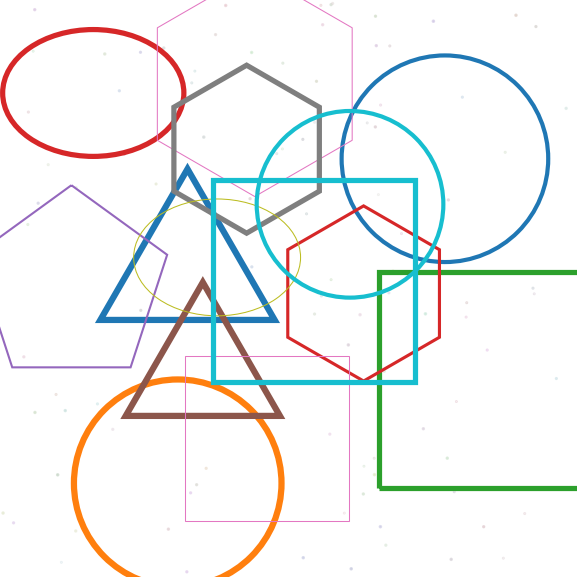[{"shape": "circle", "thickness": 2, "radius": 0.89, "center": [0.77, 0.724]}, {"shape": "triangle", "thickness": 3, "radius": 0.87, "center": [0.325, 0.532]}, {"shape": "circle", "thickness": 3, "radius": 0.9, "center": [0.308, 0.162]}, {"shape": "square", "thickness": 2.5, "radius": 0.94, "center": [0.843, 0.341]}, {"shape": "oval", "thickness": 2.5, "radius": 0.78, "center": [0.161, 0.838]}, {"shape": "hexagon", "thickness": 1.5, "radius": 0.76, "center": [0.63, 0.491]}, {"shape": "pentagon", "thickness": 1, "radius": 0.87, "center": [0.124, 0.504]}, {"shape": "triangle", "thickness": 3, "radius": 0.77, "center": [0.351, 0.356]}, {"shape": "square", "thickness": 0.5, "radius": 0.71, "center": [0.462, 0.24]}, {"shape": "hexagon", "thickness": 0.5, "radius": 0.97, "center": [0.441, 0.854]}, {"shape": "hexagon", "thickness": 2.5, "radius": 0.73, "center": [0.427, 0.741]}, {"shape": "oval", "thickness": 0.5, "radius": 0.72, "center": [0.376, 0.553]}, {"shape": "circle", "thickness": 2, "radius": 0.81, "center": [0.606, 0.645]}, {"shape": "square", "thickness": 2.5, "radius": 0.88, "center": [0.543, 0.512]}]